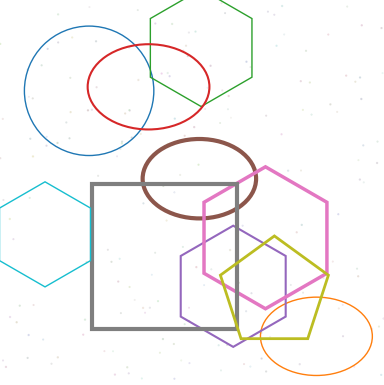[{"shape": "circle", "thickness": 1, "radius": 0.84, "center": [0.231, 0.764]}, {"shape": "oval", "thickness": 1, "radius": 0.73, "center": [0.822, 0.126]}, {"shape": "hexagon", "thickness": 1, "radius": 0.76, "center": [0.522, 0.876]}, {"shape": "oval", "thickness": 1.5, "radius": 0.79, "center": [0.386, 0.774]}, {"shape": "hexagon", "thickness": 1.5, "radius": 0.79, "center": [0.606, 0.256]}, {"shape": "oval", "thickness": 3, "radius": 0.74, "center": [0.518, 0.536]}, {"shape": "hexagon", "thickness": 2.5, "radius": 0.92, "center": [0.69, 0.382]}, {"shape": "square", "thickness": 3, "radius": 0.94, "center": [0.426, 0.334]}, {"shape": "pentagon", "thickness": 2, "radius": 0.74, "center": [0.713, 0.24]}, {"shape": "hexagon", "thickness": 1, "radius": 0.68, "center": [0.117, 0.391]}]